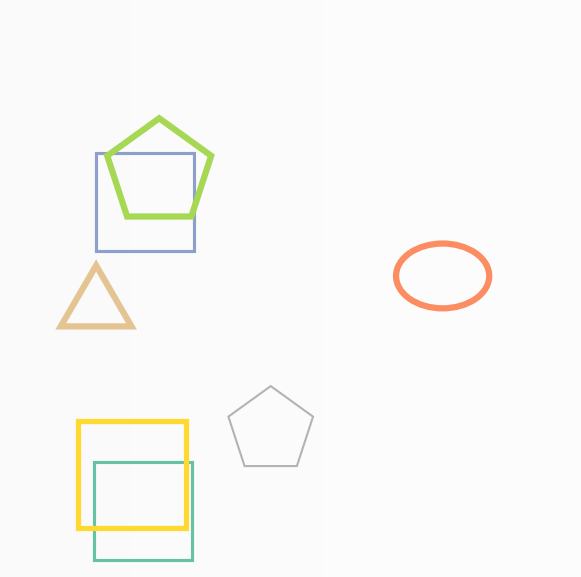[{"shape": "square", "thickness": 1.5, "radius": 0.42, "center": [0.247, 0.114]}, {"shape": "oval", "thickness": 3, "radius": 0.4, "center": [0.762, 0.521]}, {"shape": "square", "thickness": 1.5, "radius": 0.42, "center": [0.249, 0.649]}, {"shape": "pentagon", "thickness": 3, "radius": 0.47, "center": [0.274, 0.7]}, {"shape": "square", "thickness": 2.5, "radius": 0.47, "center": [0.227, 0.177]}, {"shape": "triangle", "thickness": 3, "radius": 0.35, "center": [0.165, 0.469]}, {"shape": "pentagon", "thickness": 1, "radius": 0.38, "center": [0.466, 0.254]}]